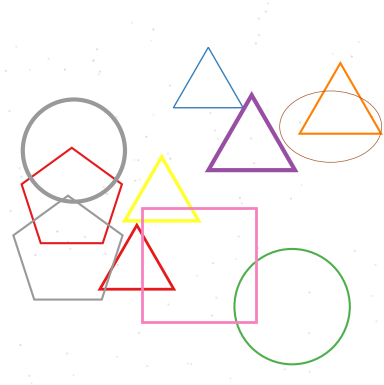[{"shape": "pentagon", "thickness": 1.5, "radius": 0.68, "center": [0.186, 0.479]}, {"shape": "triangle", "thickness": 2, "radius": 0.55, "center": [0.355, 0.304]}, {"shape": "triangle", "thickness": 1, "radius": 0.52, "center": [0.541, 0.772]}, {"shape": "circle", "thickness": 1.5, "radius": 0.75, "center": [0.759, 0.204]}, {"shape": "triangle", "thickness": 3, "radius": 0.65, "center": [0.654, 0.623]}, {"shape": "triangle", "thickness": 1.5, "radius": 0.61, "center": [0.884, 0.714]}, {"shape": "triangle", "thickness": 2.5, "radius": 0.55, "center": [0.42, 0.482]}, {"shape": "oval", "thickness": 0.5, "radius": 0.66, "center": [0.859, 0.671]}, {"shape": "square", "thickness": 2, "radius": 0.74, "center": [0.518, 0.312]}, {"shape": "circle", "thickness": 3, "radius": 0.66, "center": [0.192, 0.609]}, {"shape": "pentagon", "thickness": 1.5, "radius": 0.75, "center": [0.177, 0.343]}]